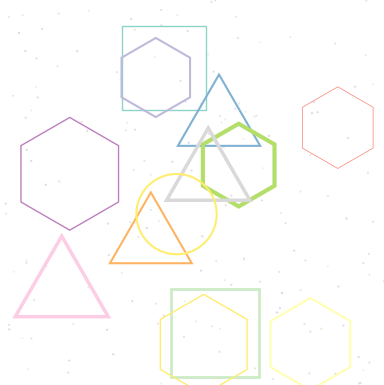[{"shape": "square", "thickness": 1, "radius": 0.55, "center": [0.426, 0.823]}, {"shape": "hexagon", "thickness": 1.5, "radius": 0.6, "center": [0.806, 0.106]}, {"shape": "hexagon", "thickness": 1.5, "radius": 0.51, "center": [0.405, 0.799]}, {"shape": "hexagon", "thickness": 0.5, "radius": 0.53, "center": [0.877, 0.668]}, {"shape": "triangle", "thickness": 1.5, "radius": 0.62, "center": [0.569, 0.683]}, {"shape": "triangle", "thickness": 1.5, "radius": 0.61, "center": [0.392, 0.378]}, {"shape": "hexagon", "thickness": 3, "radius": 0.54, "center": [0.62, 0.571]}, {"shape": "triangle", "thickness": 2.5, "radius": 0.7, "center": [0.16, 0.247]}, {"shape": "triangle", "thickness": 2.5, "radius": 0.62, "center": [0.541, 0.542]}, {"shape": "hexagon", "thickness": 1, "radius": 0.73, "center": [0.181, 0.549]}, {"shape": "square", "thickness": 2, "radius": 0.57, "center": [0.559, 0.135]}, {"shape": "circle", "thickness": 1.5, "radius": 0.52, "center": [0.459, 0.444]}, {"shape": "hexagon", "thickness": 1, "radius": 0.65, "center": [0.529, 0.105]}]